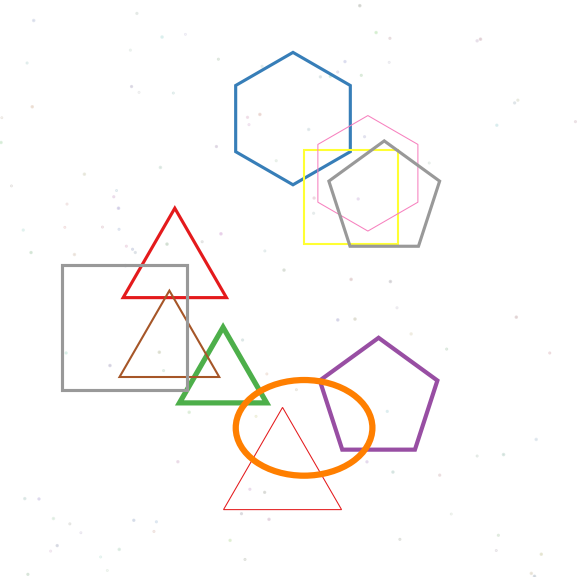[{"shape": "triangle", "thickness": 1.5, "radius": 0.52, "center": [0.303, 0.535]}, {"shape": "triangle", "thickness": 0.5, "radius": 0.59, "center": [0.489, 0.176]}, {"shape": "hexagon", "thickness": 1.5, "radius": 0.57, "center": [0.507, 0.794]}, {"shape": "triangle", "thickness": 2.5, "radius": 0.44, "center": [0.386, 0.345]}, {"shape": "pentagon", "thickness": 2, "radius": 0.54, "center": [0.656, 0.307]}, {"shape": "oval", "thickness": 3, "radius": 0.59, "center": [0.527, 0.258]}, {"shape": "square", "thickness": 1, "radius": 0.4, "center": [0.608, 0.658]}, {"shape": "triangle", "thickness": 1, "radius": 0.5, "center": [0.293, 0.396]}, {"shape": "hexagon", "thickness": 0.5, "radius": 0.5, "center": [0.637, 0.699]}, {"shape": "square", "thickness": 1.5, "radius": 0.54, "center": [0.216, 0.432]}, {"shape": "pentagon", "thickness": 1.5, "radius": 0.5, "center": [0.665, 0.654]}]